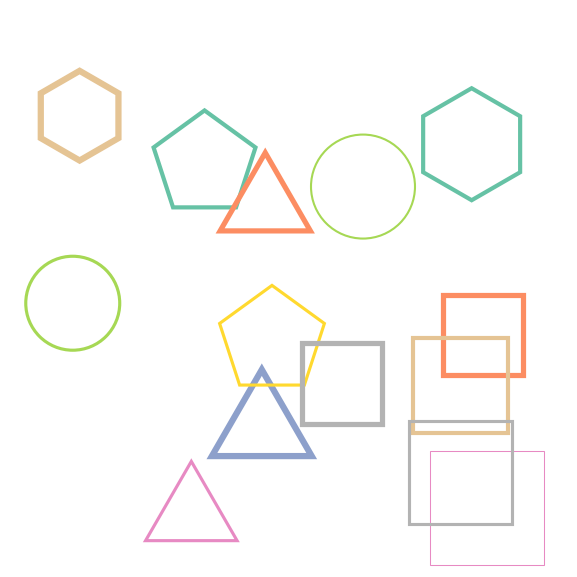[{"shape": "pentagon", "thickness": 2, "radius": 0.46, "center": [0.354, 0.715]}, {"shape": "hexagon", "thickness": 2, "radius": 0.48, "center": [0.817, 0.749]}, {"shape": "square", "thickness": 2.5, "radius": 0.35, "center": [0.837, 0.419]}, {"shape": "triangle", "thickness": 2.5, "radius": 0.45, "center": [0.459, 0.644]}, {"shape": "triangle", "thickness": 3, "radius": 0.5, "center": [0.453, 0.259]}, {"shape": "triangle", "thickness": 1.5, "radius": 0.46, "center": [0.331, 0.109]}, {"shape": "square", "thickness": 0.5, "radius": 0.49, "center": [0.843, 0.12]}, {"shape": "circle", "thickness": 1.5, "radius": 0.41, "center": [0.126, 0.474]}, {"shape": "circle", "thickness": 1, "radius": 0.45, "center": [0.629, 0.676]}, {"shape": "pentagon", "thickness": 1.5, "radius": 0.48, "center": [0.471, 0.41]}, {"shape": "hexagon", "thickness": 3, "radius": 0.39, "center": [0.138, 0.799]}, {"shape": "square", "thickness": 2, "radius": 0.41, "center": [0.797, 0.332]}, {"shape": "square", "thickness": 1.5, "radius": 0.44, "center": [0.797, 0.181]}, {"shape": "square", "thickness": 2.5, "radius": 0.35, "center": [0.592, 0.335]}]